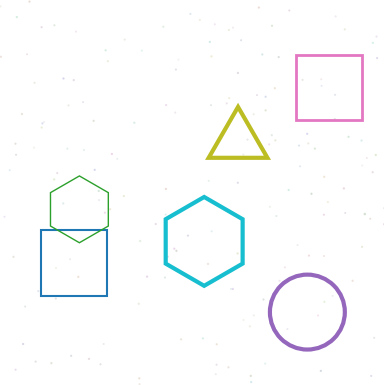[{"shape": "square", "thickness": 1.5, "radius": 0.43, "center": [0.192, 0.318]}, {"shape": "hexagon", "thickness": 1, "radius": 0.43, "center": [0.206, 0.456]}, {"shape": "circle", "thickness": 3, "radius": 0.49, "center": [0.798, 0.189]}, {"shape": "square", "thickness": 2, "radius": 0.43, "center": [0.855, 0.773]}, {"shape": "triangle", "thickness": 3, "radius": 0.44, "center": [0.618, 0.634]}, {"shape": "hexagon", "thickness": 3, "radius": 0.58, "center": [0.53, 0.373]}]